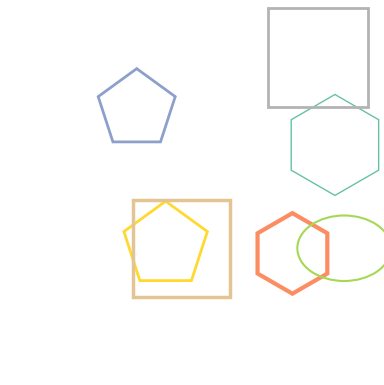[{"shape": "hexagon", "thickness": 1, "radius": 0.66, "center": [0.87, 0.623]}, {"shape": "hexagon", "thickness": 3, "radius": 0.52, "center": [0.76, 0.342]}, {"shape": "pentagon", "thickness": 2, "radius": 0.53, "center": [0.355, 0.717]}, {"shape": "oval", "thickness": 1.5, "radius": 0.61, "center": [0.894, 0.355]}, {"shape": "pentagon", "thickness": 2, "radius": 0.57, "center": [0.43, 0.363]}, {"shape": "square", "thickness": 2.5, "radius": 0.63, "center": [0.472, 0.355]}, {"shape": "square", "thickness": 2, "radius": 0.64, "center": [0.826, 0.851]}]